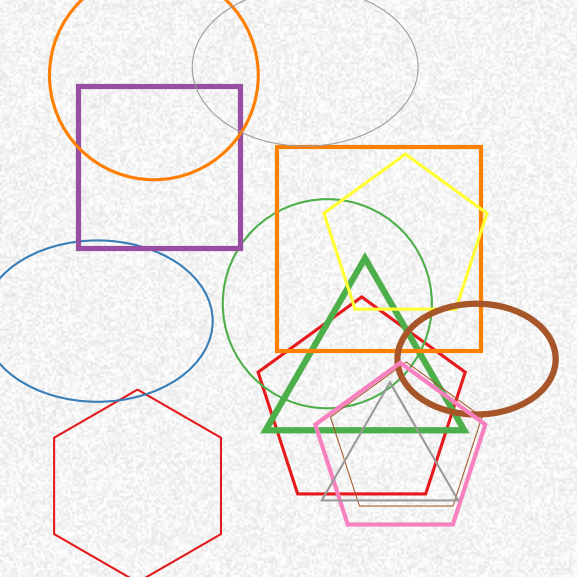[{"shape": "pentagon", "thickness": 1.5, "radius": 0.94, "center": [0.626, 0.296]}, {"shape": "hexagon", "thickness": 1, "radius": 0.83, "center": [0.238, 0.158]}, {"shape": "oval", "thickness": 1, "radius": 1.0, "center": [0.169, 0.443]}, {"shape": "circle", "thickness": 1, "radius": 0.91, "center": [0.567, 0.473]}, {"shape": "triangle", "thickness": 3, "radius": 0.99, "center": [0.632, 0.353]}, {"shape": "square", "thickness": 2.5, "radius": 0.7, "center": [0.275, 0.71]}, {"shape": "circle", "thickness": 1.5, "radius": 0.9, "center": [0.266, 0.869]}, {"shape": "square", "thickness": 2, "radius": 0.88, "center": [0.657, 0.569]}, {"shape": "pentagon", "thickness": 1.5, "radius": 0.74, "center": [0.702, 0.584]}, {"shape": "oval", "thickness": 3, "radius": 0.69, "center": [0.825, 0.377]}, {"shape": "pentagon", "thickness": 0.5, "radius": 0.69, "center": [0.703, 0.234]}, {"shape": "pentagon", "thickness": 2, "radius": 0.77, "center": [0.693, 0.216]}, {"shape": "oval", "thickness": 0.5, "radius": 0.98, "center": [0.528, 0.883]}, {"shape": "triangle", "thickness": 1, "radius": 0.68, "center": [0.675, 0.201]}]